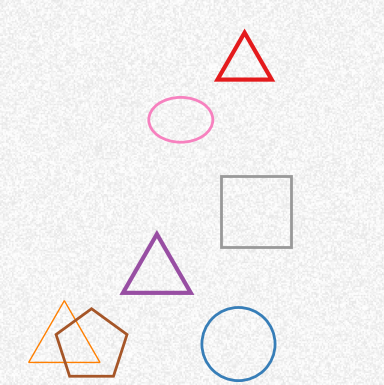[{"shape": "triangle", "thickness": 3, "radius": 0.41, "center": [0.635, 0.834]}, {"shape": "circle", "thickness": 2, "radius": 0.48, "center": [0.619, 0.106]}, {"shape": "triangle", "thickness": 3, "radius": 0.51, "center": [0.407, 0.29]}, {"shape": "triangle", "thickness": 1, "radius": 0.53, "center": [0.167, 0.112]}, {"shape": "pentagon", "thickness": 2, "radius": 0.48, "center": [0.238, 0.101]}, {"shape": "oval", "thickness": 2, "radius": 0.42, "center": [0.47, 0.689]}, {"shape": "square", "thickness": 2, "radius": 0.46, "center": [0.665, 0.45]}]